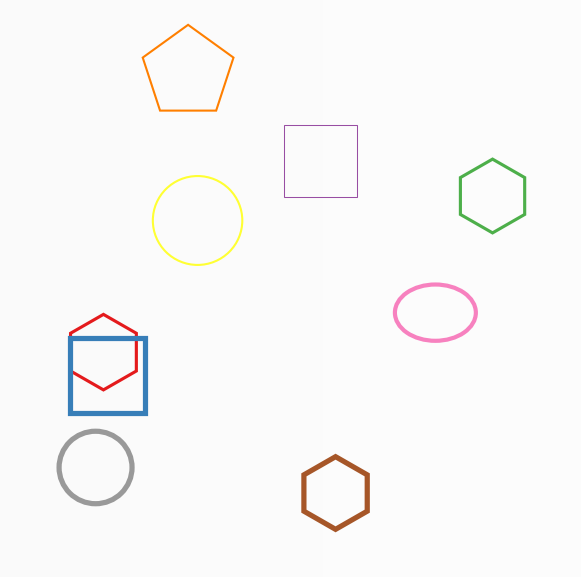[{"shape": "hexagon", "thickness": 1.5, "radius": 0.33, "center": [0.178, 0.389]}, {"shape": "square", "thickness": 2.5, "radius": 0.32, "center": [0.185, 0.349]}, {"shape": "hexagon", "thickness": 1.5, "radius": 0.32, "center": [0.847, 0.66]}, {"shape": "square", "thickness": 0.5, "radius": 0.31, "center": [0.551, 0.72]}, {"shape": "pentagon", "thickness": 1, "radius": 0.41, "center": [0.324, 0.874]}, {"shape": "circle", "thickness": 1, "radius": 0.38, "center": [0.34, 0.617]}, {"shape": "hexagon", "thickness": 2.5, "radius": 0.31, "center": [0.577, 0.145]}, {"shape": "oval", "thickness": 2, "radius": 0.35, "center": [0.749, 0.458]}, {"shape": "circle", "thickness": 2.5, "radius": 0.31, "center": [0.164, 0.19]}]